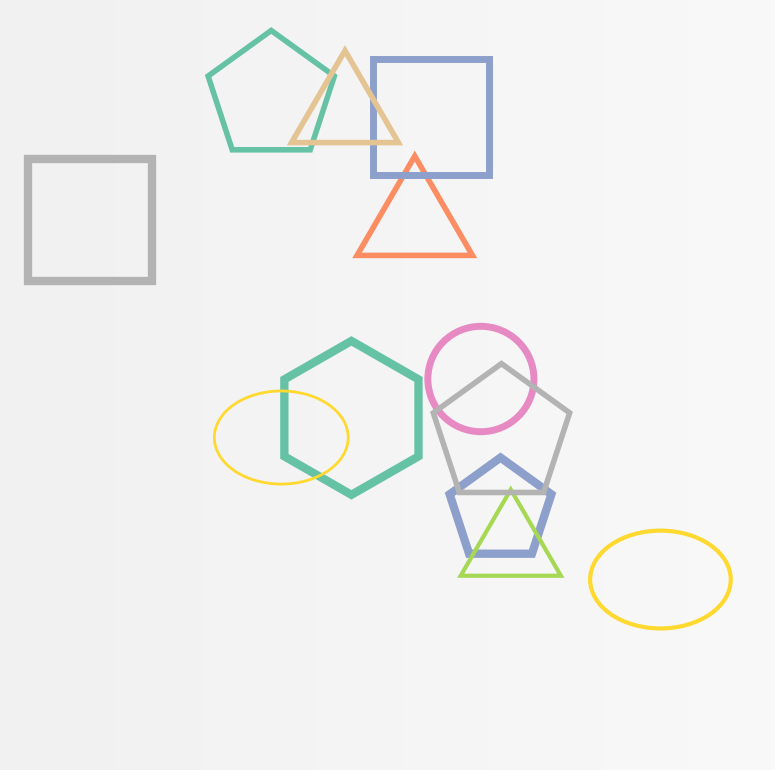[{"shape": "pentagon", "thickness": 2, "radius": 0.43, "center": [0.35, 0.875]}, {"shape": "hexagon", "thickness": 3, "radius": 0.5, "center": [0.453, 0.457]}, {"shape": "triangle", "thickness": 2, "radius": 0.43, "center": [0.535, 0.711]}, {"shape": "square", "thickness": 2.5, "radius": 0.37, "center": [0.556, 0.848]}, {"shape": "pentagon", "thickness": 3, "radius": 0.35, "center": [0.646, 0.337]}, {"shape": "circle", "thickness": 2.5, "radius": 0.34, "center": [0.621, 0.508]}, {"shape": "triangle", "thickness": 1.5, "radius": 0.37, "center": [0.659, 0.29]}, {"shape": "oval", "thickness": 1.5, "radius": 0.45, "center": [0.852, 0.247]}, {"shape": "oval", "thickness": 1, "radius": 0.43, "center": [0.363, 0.432]}, {"shape": "triangle", "thickness": 2, "radius": 0.4, "center": [0.445, 0.855]}, {"shape": "square", "thickness": 3, "radius": 0.4, "center": [0.116, 0.714]}, {"shape": "pentagon", "thickness": 2, "radius": 0.46, "center": [0.647, 0.435]}]